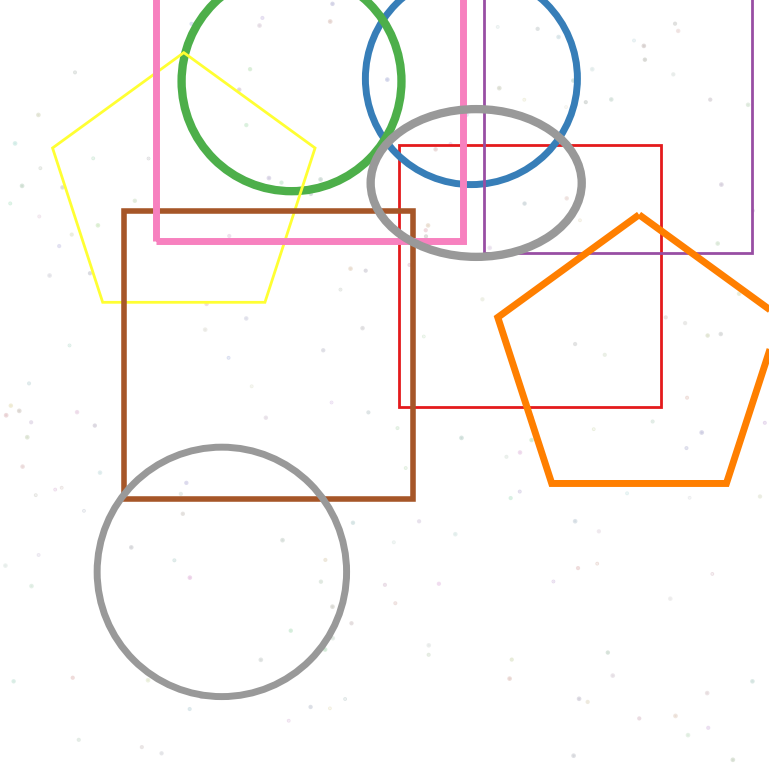[{"shape": "square", "thickness": 1, "radius": 0.85, "center": [0.688, 0.641]}, {"shape": "circle", "thickness": 2.5, "radius": 0.69, "center": [0.612, 0.898]}, {"shape": "circle", "thickness": 3, "radius": 0.71, "center": [0.379, 0.894]}, {"shape": "square", "thickness": 1, "radius": 0.87, "center": [0.802, 0.846]}, {"shape": "pentagon", "thickness": 2.5, "radius": 0.96, "center": [0.83, 0.528]}, {"shape": "pentagon", "thickness": 1, "radius": 0.9, "center": [0.239, 0.752]}, {"shape": "square", "thickness": 2, "radius": 0.94, "center": [0.349, 0.538]}, {"shape": "square", "thickness": 2.5, "radius": 1.0, "center": [0.402, 0.887]}, {"shape": "oval", "thickness": 3, "radius": 0.69, "center": [0.618, 0.762]}, {"shape": "circle", "thickness": 2.5, "radius": 0.81, "center": [0.288, 0.257]}]